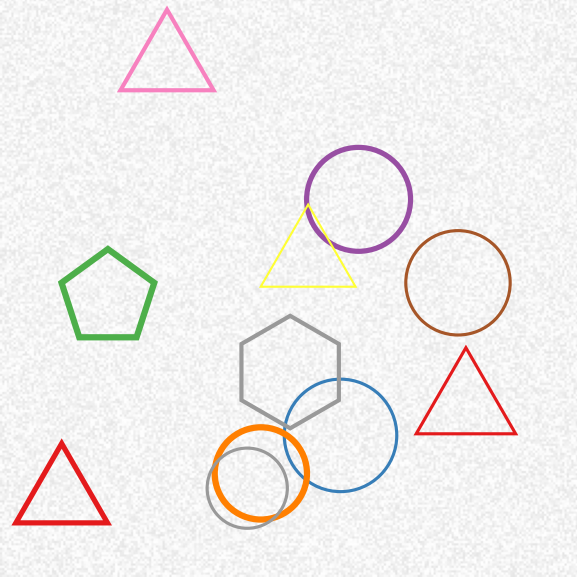[{"shape": "triangle", "thickness": 1.5, "radius": 0.5, "center": [0.807, 0.298]}, {"shape": "triangle", "thickness": 2.5, "radius": 0.46, "center": [0.107, 0.14]}, {"shape": "circle", "thickness": 1.5, "radius": 0.49, "center": [0.59, 0.245]}, {"shape": "pentagon", "thickness": 3, "radius": 0.42, "center": [0.187, 0.483]}, {"shape": "circle", "thickness": 2.5, "radius": 0.45, "center": [0.621, 0.654]}, {"shape": "circle", "thickness": 3, "radius": 0.4, "center": [0.452, 0.179]}, {"shape": "triangle", "thickness": 1, "radius": 0.47, "center": [0.534, 0.55]}, {"shape": "circle", "thickness": 1.5, "radius": 0.45, "center": [0.793, 0.509]}, {"shape": "triangle", "thickness": 2, "radius": 0.47, "center": [0.289, 0.889]}, {"shape": "hexagon", "thickness": 2, "radius": 0.49, "center": [0.502, 0.355]}, {"shape": "circle", "thickness": 1.5, "radius": 0.35, "center": [0.428, 0.154]}]